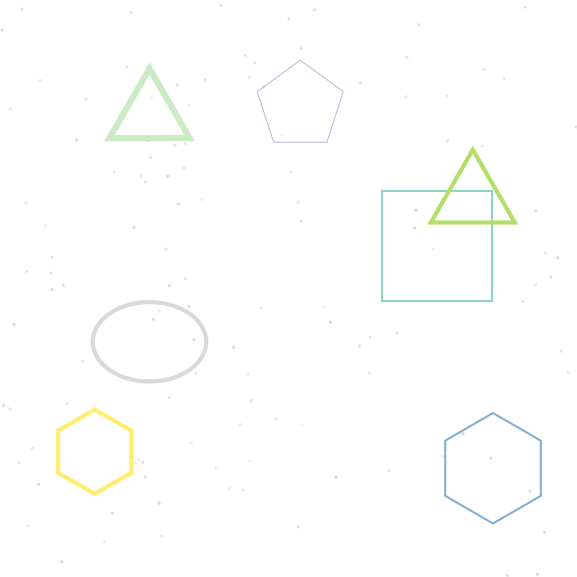[{"shape": "square", "thickness": 1, "radius": 0.48, "center": [0.757, 0.573]}, {"shape": "pentagon", "thickness": 0.5, "radius": 0.39, "center": [0.52, 0.816]}, {"shape": "hexagon", "thickness": 1, "radius": 0.48, "center": [0.854, 0.188]}, {"shape": "triangle", "thickness": 2, "radius": 0.42, "center": [0.819, 0.656]}, {"shape": "oval", "thickness": 2, "radius": 0.49, "center": [0.259, 0.407]}, {"shape": "triangle", "thickness": 3, "radius": 0.4, "center": [0.259, 0.8]}, {"shape": "hexagon", "thickness": 2, "radius": 0.37, "center": [0.164, 0.217]}]